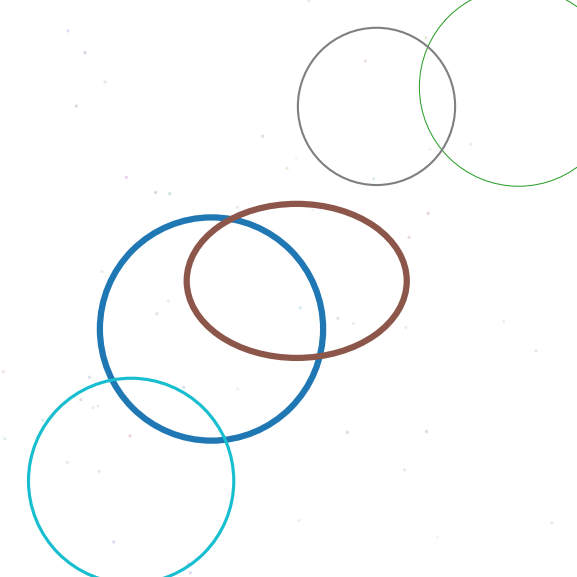[{"shape": "circle", "thickness": 3, "radius": 0.97, "center": [0.366, 0.429]}, {"shape": "circle", "thickness": 0.5, "radius": 0.86, "center": [0.898, 0.849]}, {"shape": "oval", "thickness": 3, "radius": 0.95, "center": [0.514, 0.513]}, {"shape": "circle", "thickness": 1, "radius": 0.68, "center": [0.652, 0.815]}, {"shape": "circle", "thickness": 1.5, "radius": 0.89, "center": [0.227, 0.166]}]